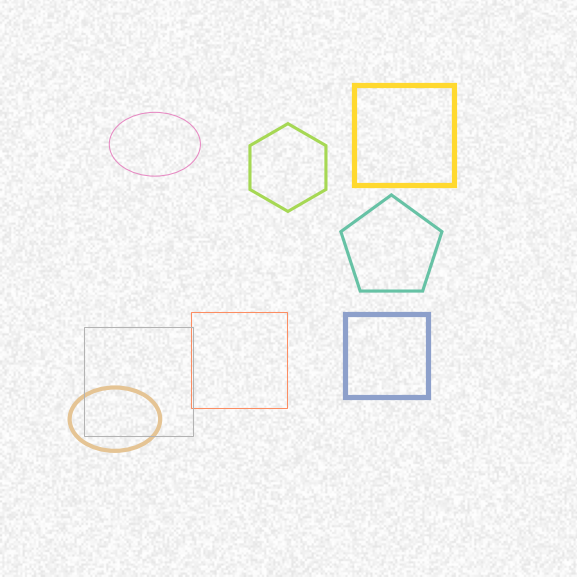[{"shape": "pentagon", "thickness": 1.5, "radius": 0.46, "center": [0.678, 0.57]}, {"shape": "square", "thickness": 0.5, "radius": 0.42, "center": [0.414, 0.376]}, {"shape": "square", "thickness": 2.5, "radius": 0.36, "center": [0.67, 0.384]}, {"shape": "oval", "thickness": 0.5, "radius": 0.39, "center": [0.268, 0.749]}, {"shape": "hexagon", "thickness": 1.5, "radius": 0.38, "center": [0.499, 0.709]}, {"shape": "square", "thickness": 2.5, "radius": 0.43, "center": [0.7, 0.765]}, {"shape": "oval", "thickness": 2, "radius": 0.39, "center": [0.199, 0.273]}, {"shape": "square", "thickness": 0.5, "radius": 0.47, "center": [0.24, 0.338]}]